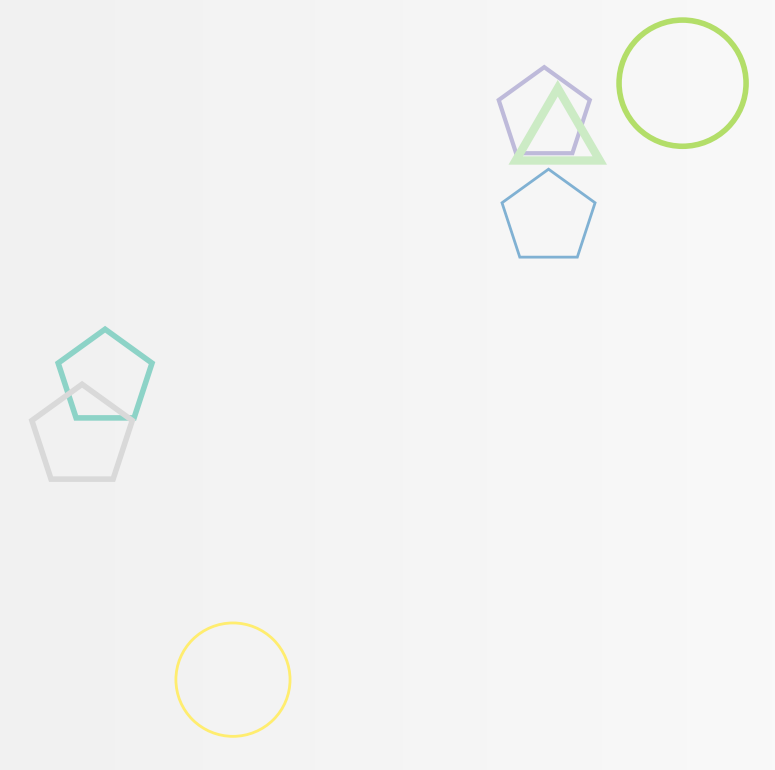[{"shape": "pentagon", "thickness": 2, "radius": 0.32, "center": [0.136, 0.509]}, {"shape": "pentagon", "thickness": 1.5, "radius": 0.31, "center": [0.702, 0.851]}, {"shape": "pentagon", "thickness": 1, "radius": 0.32, "center": [0.708, 0.717]}, {"shape": "circle", "thickness": 2, "radius": 0.41, "center": [0.881, 0.892]}, {"shape": "pentagon", "thickness": 2, "radius": 0.34, "center": [0.106, 0.433]}, {"shape": "triangle", "thickness": 3, "radius": 0.31, "center": [0.72, 0.823]}, {"shape": "circle", "thickness": 1, "radius": 0.37, "center": [0.301, 0.117]}]